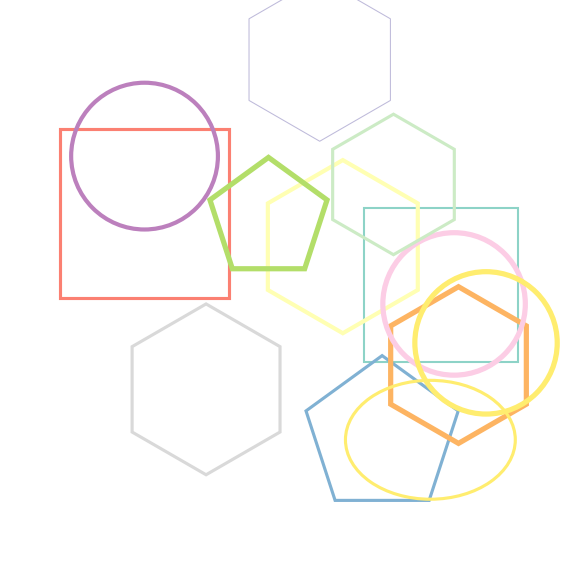[{"shape": "square", "thickness": 1, "radius": 0.67, "center": [0.763, 0.506]}, {"shape": "hexagon", "thickness": 2, "radius": 0.75, "center": [0.594, 0.572]}, {"shape": "hexagon", "thickness": 0.5, "radius": 0.71, "center": [0.554, 0.896]}, {"shape": "square", "thickness": 1.5, "radius": 0.73, "center": [0.25, 0.63]}, {"shape": "pentagon", "thickness": 1.5, "radius": 0.69, "center": [0.662, 0.245]}, {"shape": "hexagon", "thickness": 2.5, "radius": 0.68, "center": [0.794, 0.367]}, {"shape": "pentagon", "thickness": 2.5, "radius": 0.53, "center": [0.465, 0.62]}, {"shape": "circle", "thickness": 2.5, "radius": 0.62, "center": [0.786, 0.473]}, {"shape": "hexagon", "thickness": 1.5, "radius": 0.74, "center": [0.357, 0.325]}, {"shape": "circle", "thickness": 2, "radius": 0.64, "center": [0.25, 0.729]}, {"shape": "hexagon", "thickness": 1.5, "radius": 0.61, "center": [0.681, 0.68]}, {"shape": "oval", "thickness": 1.5, "radius": 0.74, "center": [0.745, 0.238]}, {"shape": "circle", "thickness": 2.5, "radius": 0.62, "center": [0.842, 0.405]}]